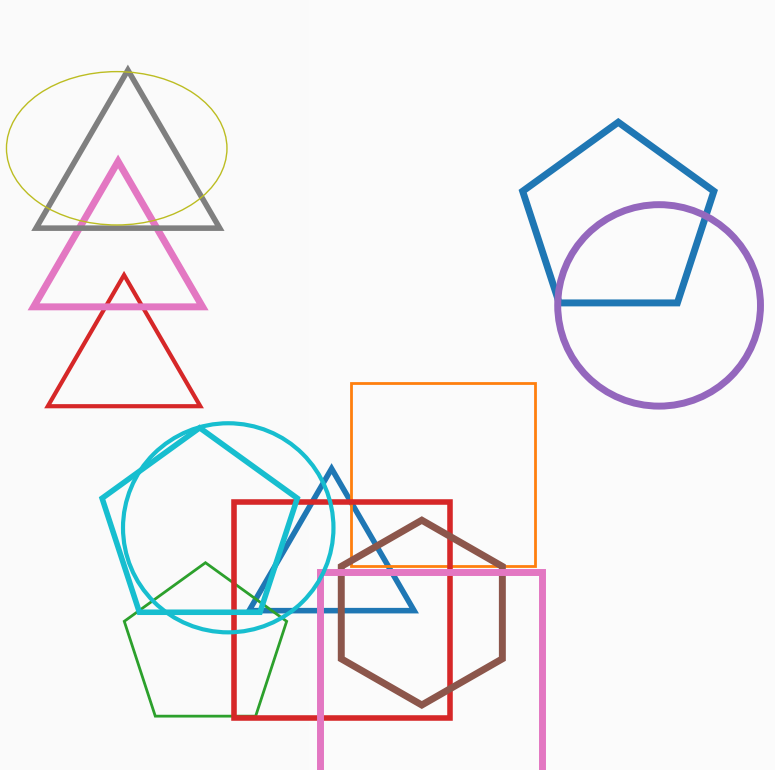[{"shape": "pentagon", "thickness": 2.5, "radius": 0.65, "center": [0.798, 0.712]}, {"shape": "triangle", "thickness": 2, "radius": 0.61, "center": [0.428, 0.268]}, {"shape": "square", "thickness": 1, "radius": 0.59, "center": [0.572, 0.384]}, {"shape": "pentagon", "thickness": 1, "radius": 0.55, "center": [0.265, 0.159]}, {"shape": "triangle", "thickness": 1.5, "radius": 0.57, "center": [0.16, 0.529]}, {"shape": "square", "thickness": 2, "radius": 0.7, "center": [0.441, 0.208]}, {"shape": "circle", "thickness": 2.5, "radius": 0.65, "center": [0.85, 0.603]}, {"shape": "hexagon", "thickness": 2.5, "radius": 0.6, "center": [0.544, 0.204]}, {"shape": "triangle", "thickness": 2.5, "radius": 0.63, "center": [0.152, 0.664]}, {"shape": "square", "thickness": 2.5, "radius": 0.72, "center": [0.556, 0.114]}, {"shape": "triangle", "thickness": 2, "radius": 0.68, "center": [0.165, 0.772]}, {"shape": "oval", "thickness": 0.5, "radius": 0.71, "center": [0.151, 0.807]}, {"shape": "pentagon", "thickness": 2, "radius": 0.66, "center": [0.258, 0.312]}, {"shape": "circle", "thickness": 1.5, "radius": 0.68, "center": [0.294, 0.315]}]